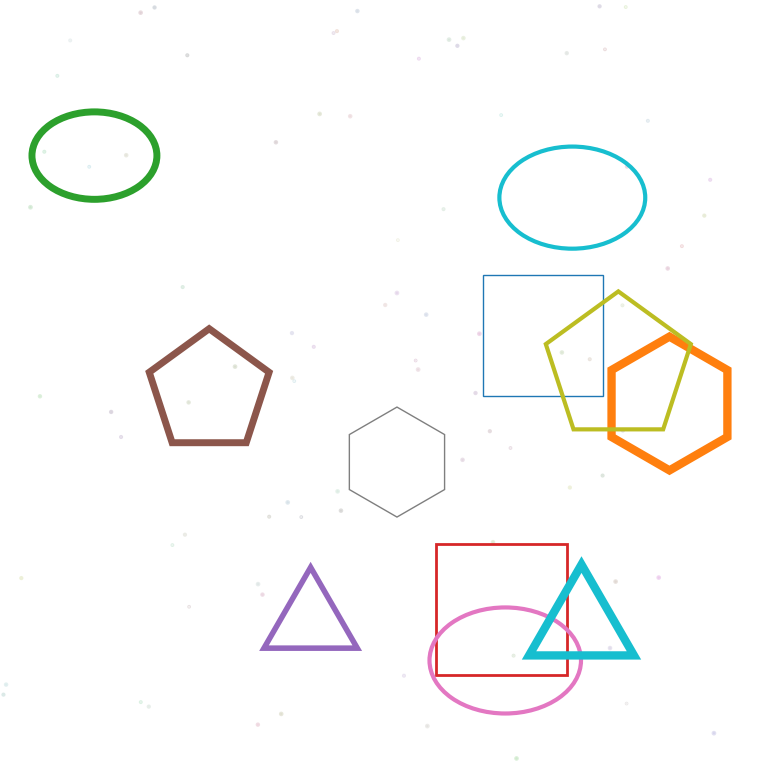[{"shape": "square", "thickness": 0.5, "radius": 0.39, "center": [0.705, 0.564]}, {"shape": "hexagon", "thickness": 3, "radius": 0.43, "center": [0.869, 0.476]}, {"shape": "oval", "thickness": 2.5, "radius": 0.41, "center": [0.123, 0.798]}, {"shape": "square", "thickness": 1, "radius": 0.42, "center": [0.651, 0.209]}, {"shape": "triangle", "thickness": 2, "radius": 0.35, "center": [0.403, 0.193]}, {"shape": "pentagon", "thickness": 2.5, "radius": 0.41, "center": [0.272, 0.491]}, {"shape": "oval", "thickness": 1.5, "radius": 0.49, "center": [0.656, 0.142]}, {"shape": "hexagon", "thickness": 0.5, "radius": 0.36, "center": [0.516, 0.4]}, {"shape": "pentagon", "thickness": 1.5, "radius": 0.5, "center": [0.803, 0.523]}, {"shape": "triangle", "thickness": 3, "radius": 0.39, "center": [0.755, 0.188]}, {"shape": "oval", "thickness": 1.5, "radius": 0.47, "center": [0.743, 0.743]}]